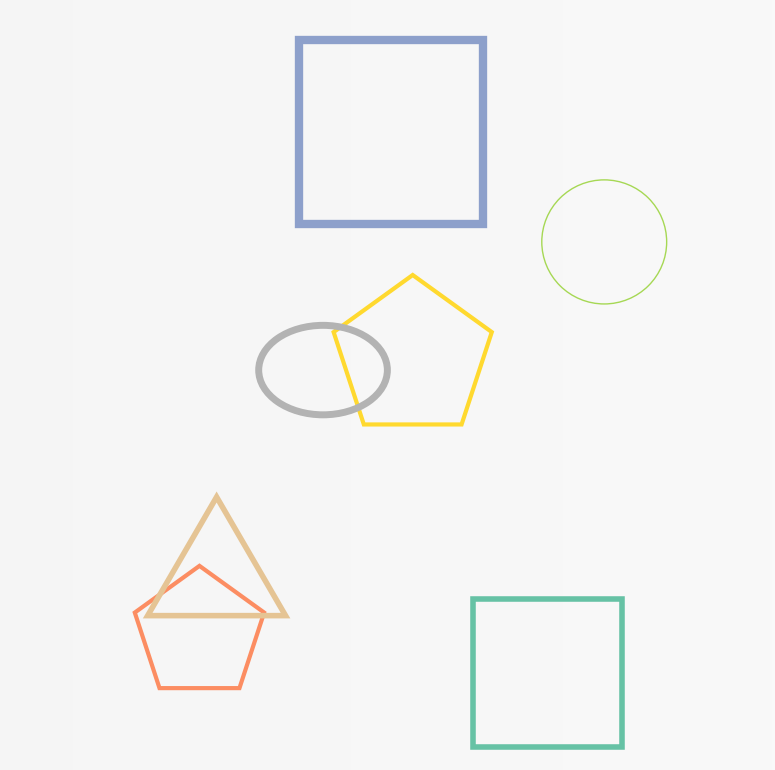[{"shape": "square", "thickness": 2, "radius": 0.48, "center": [0.707, 0.126]}, {"shape": "pentagon", "thickness": 1.5, "radius": 0.44, "center": [0.257, 0.177]}, {"shape": "square", "thickness": 3, "radius": 0.6, "center": [0.504, 0.829]}, {"shape": "circle", "thickness": 0.5, "radius": 0.4, "center": [0.78, 0.686]}, {"shape": "pentagon", "thickness": 1.5, "radius": 0.54, "center": [0.533, 0.536]}, {"shape": "triangle", "thickness": 2, "radius": 0.51, "center": [0.279, 0.252]}, {"shape": "oval", "thickness": 2.5, "radius": 0.42, "center": [0.417, 0.519]}]